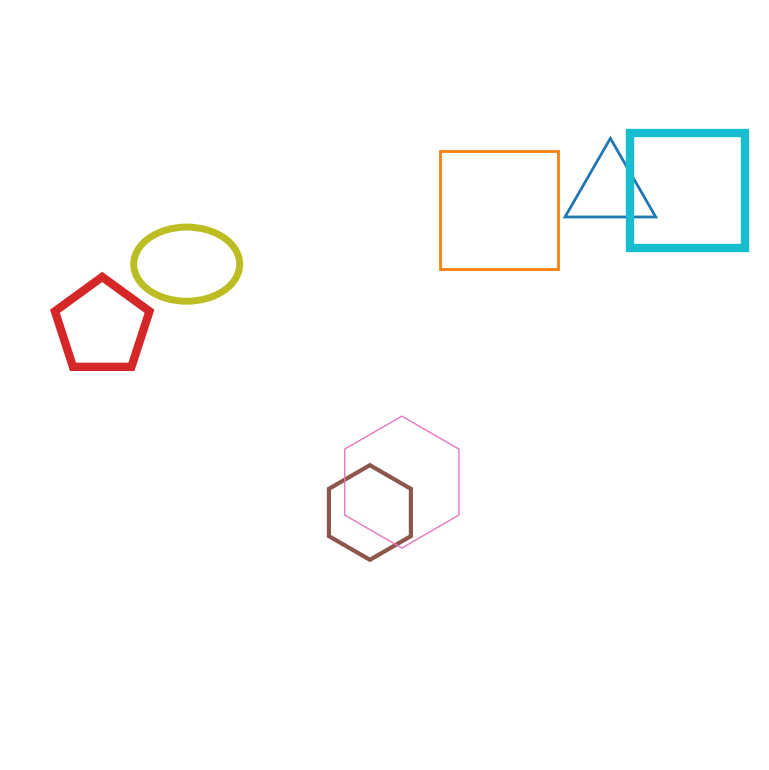[{"shape": "triangle", "thickness": 1, "radius": 0.34, "center": [0.793, 0.752]}, {"shape": "square", "thickness": 1, "radius": 0.38, "center": [0.648, 0.727]}, {"shape": "pentagon", "thickness": 3, "radius": 0.32, "center": [0.133, 0.576]}, {"shape": "hexagon", "thickness": 1.5, "radius": 0.31, "center": [0.48, 0.334]}, {"shape": "hexagon", "thickness": 0.5, "radius": 0.43, "center": [0.522, 0.374]}, {"shape": "oval", "thickness": 2.5, "radius": 0.34, "center": [0.243, 0.657]}, {"shape": "square", "thickness": 3, "radius": 0.37, "center": [0.892, 0.753]}]